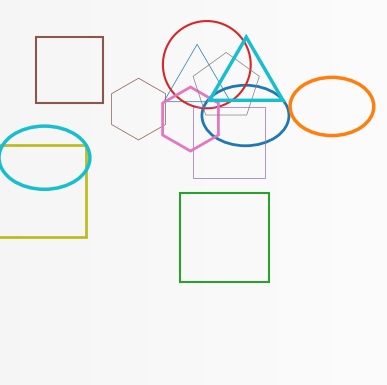[{"shape": "oval", "thickness": 2, "radius": 0.56, "center": [0.633, 0.7]}, {"shape": "triangle", "thickness": 0.5, "radius": 0.5, "center": [0.509, 0.785]}, {"shape": "oval", "thickness": 2.5, "radius": 0.54, "center": [0.857, 0.723]}, {"shape": "square", "thickness": 1.5, "radius": 0.58, "center": [0.579, 0.382]}, {"shape": "circle", "thickness": 1.5, "radius": 0.57, "center": [0.534, 0.832]}, {"shape": "square", "thickness": 0.5, "radius": 0.46, "center": [0.591, 0.63]}, {"shape": "square", "thickness": 1.5, "radius": 0.43, "center": [0.179, 0.818]}, {"shape": "hexagon", "thickness": 0.5, "radius": 0.4, "center": [0.358, 0.717]}, {"shape": "hexagon", "thickness": 2, "radius": 0.42, "center": [0.492, 0.691]}, {"shape": "pentagon", "thickness": 0.5, "radius": 0.45, "center": [0.584, 0.774]}, {"shape": "square", "thickness": 2, "radius": 0.6, "center": [0.103, 0.503]}, {"shape": "triangle", "thickness": 2.5, "radius": 0.55, "center": [0.635, 0.794]}, {"shape": "oval", "thickness": 2.5, "radius": 0.59, "center": [0.115, 0.59]}]